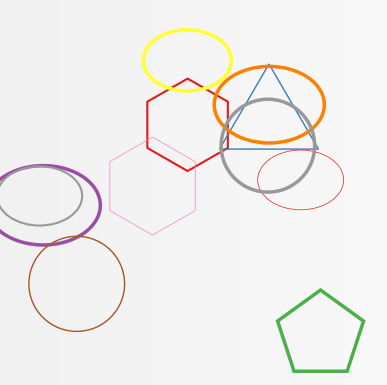[{"shape": "oval", "thickness": 0.5, "radius": 0.55, "center": [0.776, 0.533]}, {"shape": "hexagon", "thickness": 1.5, "radius": 0.6, "center": [0.484, 0.676]}, {"shape": "triangle", "thickness": 1, "radius": 0.74, "center": [0.694, 0.686]}, {"shape": "pentagon", "thickness": 2.5, "radius": 0.58, "center": [0.827, 0.13]}, {"shape": "oval", "thickness": 2.5, "radius": 0.74, "center": [0.112, 0.467]}, {"shape": "oval", "thickness": 2.5, "radius": 0.71, "center": [0.695, 0.728]}, {"shape": "oval", "thickness": 2.5, "radius": 0.57, "center": [0.483, 0.843]}, {"shape": "circle", "thickness": 1, "radius": 0.62, "center": [0.198, 0.263]}, {"shape": "hexagon", "thickness": 0.5, "radius": 0.64, "center": [0.394, 0.517]}, {"shape": "circle", "thickness": 2.5, "radius": 0.6, "center": [0.691, 0.622]}, {"shape": "oval", "thickness": 1.5, "radius": 0.55, "center": [0.102, 0.491]}]